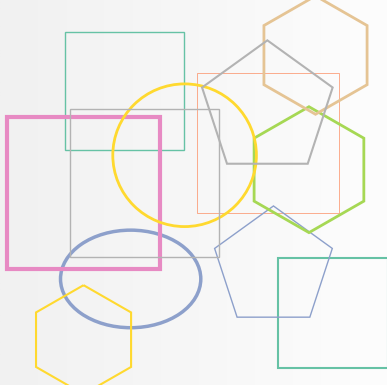[{"shape": "square", "thickness": 1, "radius": 0.76, "center": [0.321, 0.763]}, {"shape": "square", "thickness": 1.5, "radius": 0.71, "center": [0.859, 0.187]}, {"shape": "square", "thickness": 0.5, "radius": 0.91, "center": [0.691, 0.629]}, {"shape": "oval", "thickness": 2.5, "radius": 0.91, "center": [0.337, 0.276]}, {"shape": "pentagon", "thickness": 1, "radius": 0.8, "center": [0.706, 0.305]}, {"shape": "square", "thickness": 3, "radius": 0.99, "center": [0.215, 0.498]}, {"shape": "hexagon", "thickness": 2, "radius": 0.82, "center": [0.797, 0.559]}, {"shape": "circle", "thickness": 2, "radius": 0.93, "center": [0.476, 0.597]}, {"shape": "hexagon", "thickness": 1.5, "radius": 0.71, "center": [0.216, 0.118]}, {"shape": "hexagon", "thickness": 2, "radius": 0.77, "center": [0.814, 0.857]}, {"shape": "pentagon", "thickness": 1.5, "radius": 0.89, "center": [0.69, 0.718]}, {"shape": "square", "thickness": 1, "radius": 0.96, "center": [0.372, 0.525]}]